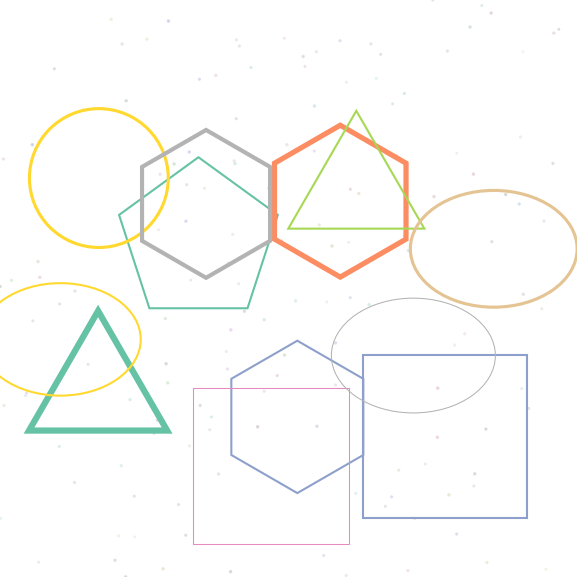[{"shape": "pentagon", "thickness": 1, "radius": 0.72, "center": [0.344, 0.582]}, {"shape": "triangle", "thickness": 3, "radius": 0.69, "center": [0.17, 0.323]}, {"shape": "hexagon", "thickness": 2.5, "radius": 0.66, "center": [0.589, 0.651]}, {"shape": "square", "thickness": 1, "radius": 0.71, "center": [0.771, 0.243]}, {"shape": "hexagon", "thickness": 1, "radius": 0.66, "center": [0.515, 0.277]}, {"shape": "square", "thickness": 0.5, "radius": 0.68, "center": [0.47, 0.192]}, {"shape": "triangle", "thickness": 1, "radius": 0.68, "center": [0.617, 0.671]}, {"shape": "circle", "thickness": 1.5, "radius": 0.6, "center": [0.171, 0.691]}, {"shape": "oval", "thickness": 1, "radius": 0.7, "center": [0.105, 0.411]}, {"shape": "oval", "thickness": 1.5, "radius": 0.72, "center": [0.855, 0.568]}, {"shape": "hexagon", "thickness": 2, "radius": 0.64, "center": [0.357, 0.646]}, {"shape": "oval", "thickness": 0.5, "radius": 0.71, "center": [0.716, 0.383]}]